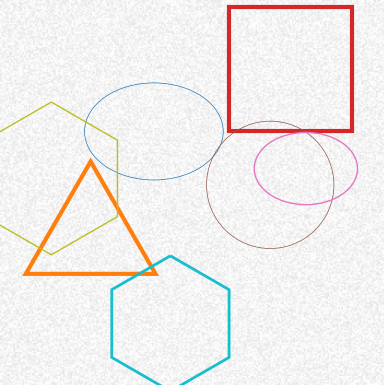[{"shape": "oval", "thickness": 0.5, "radius": 0.9, "center": [0.4, 0.659]}, {"shape": "triangle", "thickness": 3, "radius": 0.97, "center": [0.235, 0.386]}, {"shape": "square", "thickness": 3, "radius": 0.8, "center": [0.755, 0.821]}, {"shape": "circle", "thickness": 0.5, "radius": 0.83, "center": [0.702, 0.52]}, {"shape": "oval", "thickness": 1, "radius": 0.67, "center": [0.794, 0.562]}, {"shape": "hexagon", "thickness": 1, "radius": 0.99, "center": [0.133, 0.537]}, {"shape": "hexagon", "thickness": 2, "radius": 0.88, "center": [0.443, 0.16]}]